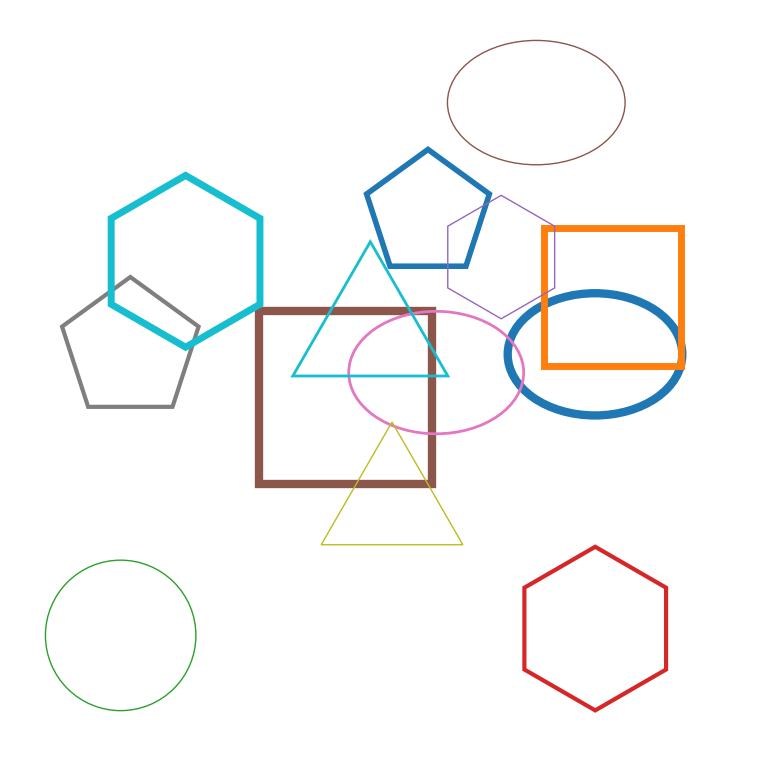[{"shape": "oval", "thickness": 3, "radius": 0.57, "center": [0.773, 0.54]}, {"shape": "pentagon", "thickness": 2, "radius": 0.42, "center": [0.556, 0.722]}, {"shape": "square", "thickness": 2.5, "radius": 0.45, "center": [0.796, 0.614]}, {"shape": "circle", "thickness": 0.5, "radius": 0.49, "center": [0.157, 0.175]}, {"shape": "hexagon", "thickness": 1.5, "radius": 0.53, "center": [0.773, 0.184]}, {"shape": "hexagon", "thickness": 0.5, "radius": 0.4, "center": [0.651, 0.666]}, {"shape": "square", "thickness": 3, "radius": 0.56, "center": [0.449, 0.484]}, {"shape": "oval", "thickness": 0.5, "radius": 0.58, "center": [0.696, 0.867]}, {"shape": "oval", "thickness": 1, "radius": 0.57, "center": [0.566, 0.516]}, {"shape": "pentagon", "thickness": 1.5, "radius": 0.47, "center": [0.169, 0.547]}, {"shape": "triangle", "thickness": 0.5, "radius": 0.53, "center": [0.509, 0.346]}, {"shape": "hexagon", "thickness": 2.5, "radius": 0.56, "center": [0.241, 0.661]}, {"shape": "triangle", "thickness": 1, "radius": 0.58, "center": [0.481, 0.57]}]